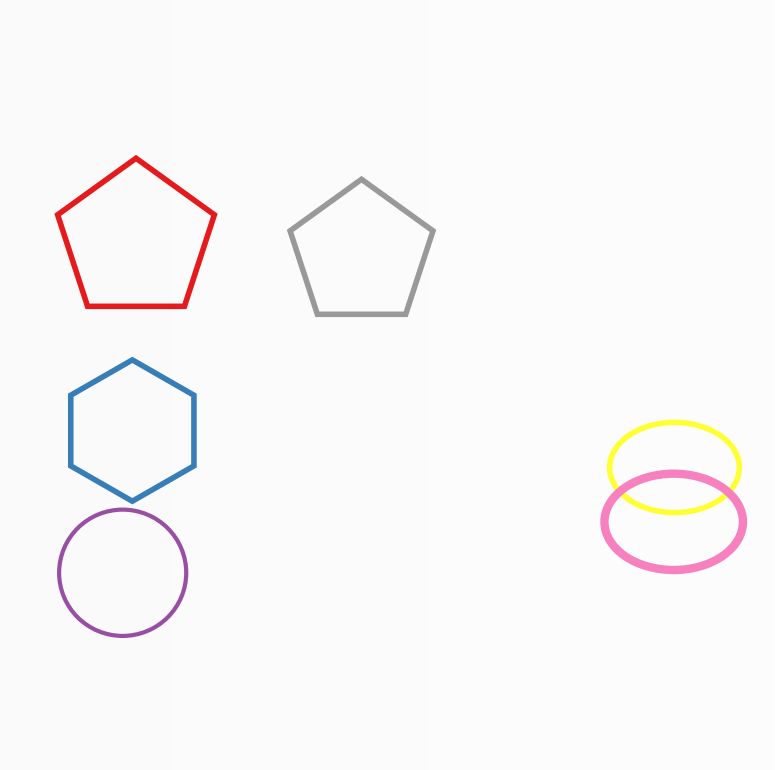[{"shape": "pentagon", "thickness": 2, "radius": 0.53, "center": [0.175, 0.688]}, {"shape": "hexagon", "thickness": 2, "radius": 0.46, "center": [0.171, 0.441]}, {"shape": "circle", "thickness": 1.5, "radius": 0.41, "center": [0.158, 0.256]}, {"shape": "oval", "thickness": 2, "radius": 0.42, "center": [0.87, 0.393]}, {"shape": "oval", "thickness": 3, "radius": 0.45, "center": [0.869, 0.322]}, {"shape": "pentagon", "thickness": 2, "radius": 0.48, "center": [0.466, 0.67]}]